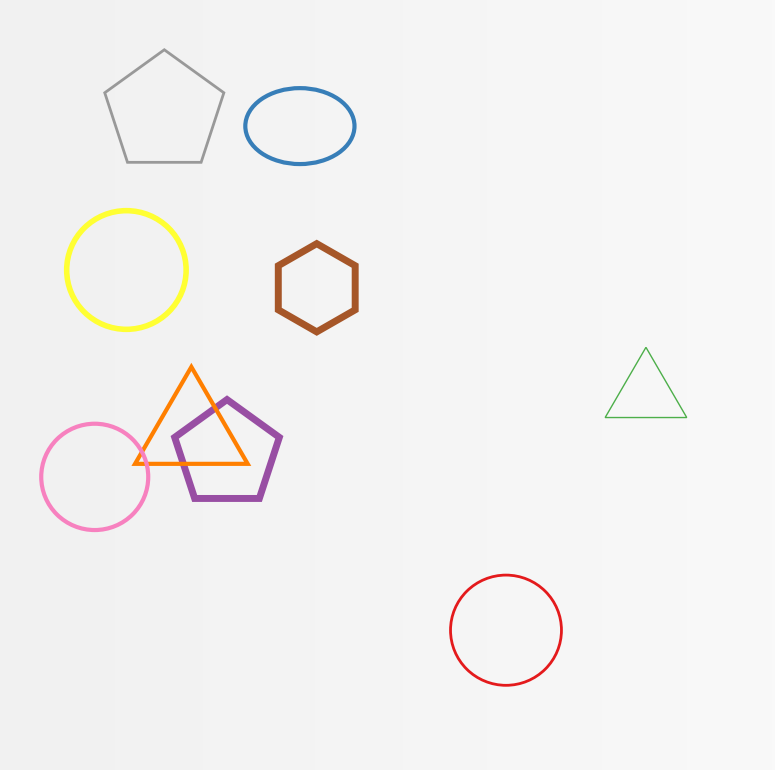[{"shape": "circle", "thickness": 1, "radius": 0.36, "center": [0.653, 0.182]}, {"shape": "oval", "thickness": 1.5, "radius": 0.35, "center": [0.387, 0.836]}, {"shape": "triangle", "thickness": 0.5, "radius": 0.3, "center": [0.833, 0.488]}, {"shape": "pentagon", "thickness": 2.5, "radius": 0.35, "center": [0.293, 0.41]}, {"shape": "triangle", "thickness": 1.5, "radius": 0.42, "center": [0.247, 0.44]}, {"shape": "circle", "thickness": 2, "radius": 0.39, "center": [0.163, 0.649]}, {"shape": "hexagon", "thickness": 2.5, "radius": 0.29, "center": [0.409, 0.626]}, {"shape": "circle", "thickness": 1.5, "radius": 0.35, "center": [0.122, 0.381]}, {"shape": "pentagon", "thickness": 1, "radius": 0.4, "center": [0.212, 0.855]}]